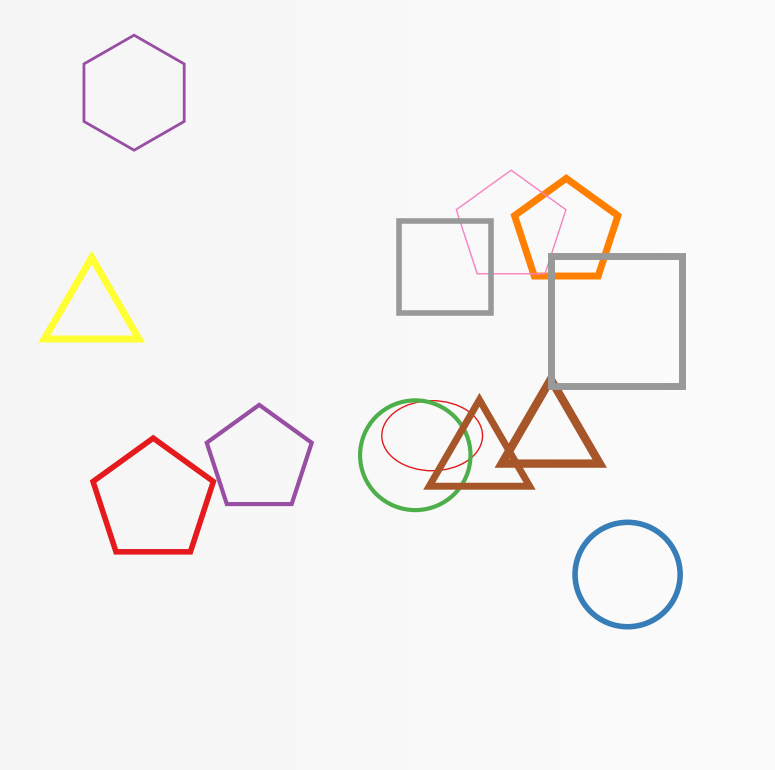[{"shape": "pentagon", "thickness": 2, "radius": 0.41, "center": [0.198, 0.349]}, {"shape": "oval", "thickness": 0.5, "radius": 0.33, "center": [0.558, 0.434]}, {"shape": "circle", "thickness": 2, "radius": 0.34, "center": [0.81, 0.254]}, {"shape": "circle", "thickness": 1.5, "radius": 0.36, "center": [0.536, 0.409]}, {"shape": "hexagon", "thickness": 1, "radius": 0.37, "center": [0.173, 0.88]}, {"shape": "pentagon", "thickness": 1.5, "radius": 0.36, "center": [0.334, 0.403]}, {"shape": "pentagon", "thickness": 2.5, "radius": 0.35, "center": [0.731, 0.698]}, {"shape": "triangle", "thickness": 2.5, "radius": 0.35, "center": [0.118, 0.595]}, {"shape": "triangle", "thickness": 2.5, "radius": 0.37, "center": [0.619, 0.406]}, {"shape": "triangle", "thickness": 3, "radius": 0.36, "center": [0.711, 0.434]}, {"shape": "pentagon", "thickness": 0.5, "radius": 0.37, "center": [0.66, 0.705]}, {"shape": "square", "thickness": 2.5, "radius": 0.42, "center": [0.796, 0.583]}, {"shape": "square", "thickness": 2, "radius": 0.3, "center": [0.574, 0.653]}]